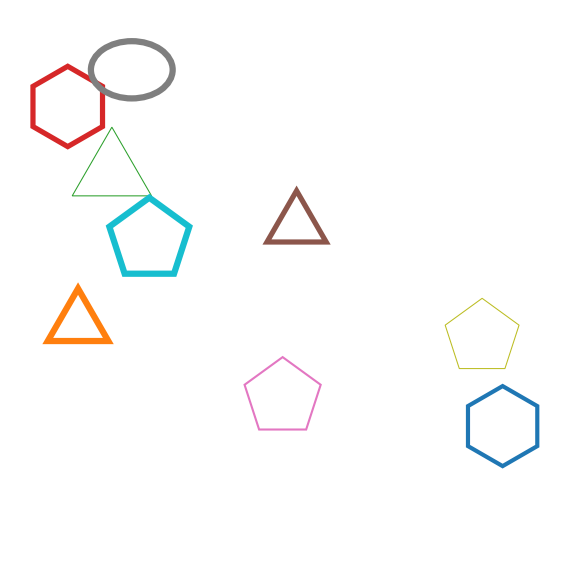[{"shape": "hexagon", "thickness": 2, "radius": 0.35, "center": [0.87, 0.261]}, {"shape": "triangle", "thickness": 3, "radius": 0.3, "center": [0.135, 0.439]}, {"shape": "triangle", "thickness": 0.5, "radius": 0.4, "center": [0.194, 0.7]}, {"shape": "hexagon", "thickness": 2.5, "radius": 0.35, "center": [0.117, 0.815]}, {"shape": "triangle", "thickness": 2.5, "radius": 0.3, "center": [0.514, 0.61]}, {"shape": "pentagon", "thickness": 1, "radius": 0.35, "center": [0.489, 0.311]}, {"shape": "oval", "thickness": 3, "radius": 0.35, "center": [0.228, 0.878]}, {"shape": "pentagon", "thickness": 0.5, "radius": 0.34, "center": [0.835, 0.415]}, {"shape": "pentagon", "thickness": 3, "radius": 0.36, "center": [0.259, 0.584]}]